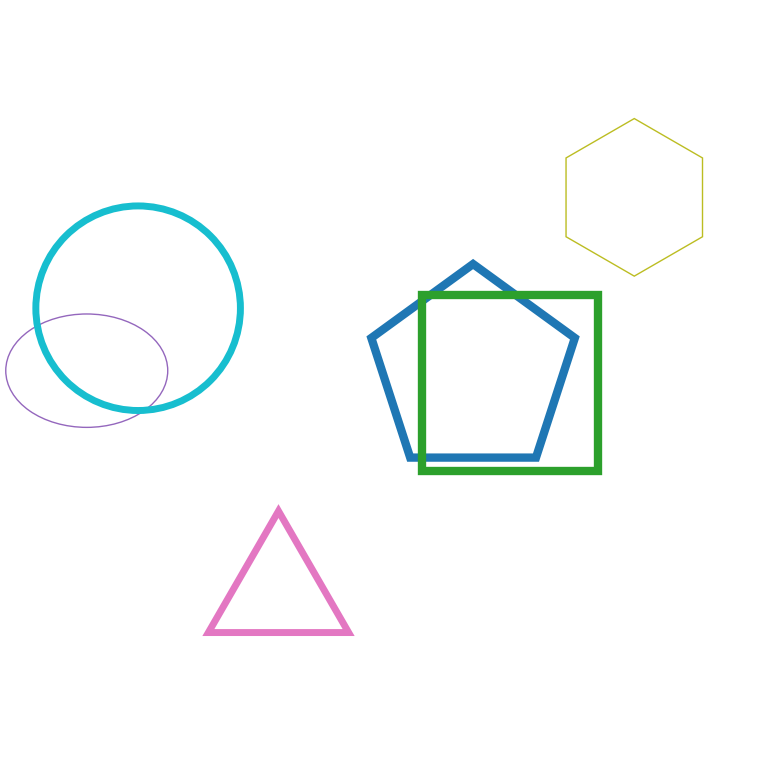[{"shape": "pentagon", "thickness": 3, "radius": 0.69, "center": [0.614, 0.518]}, {"shape": "square", "thickness": 3, "radius": 0.57, "center": [0.663, 0.502]}, {"shape": "oval", "thickness": 0.5, "radius": 0.53, "center": [0.113, 0.519]}, {"shape": "triangle", "thickness": 2.5, "radius": 0.53, "center": [0.362, 0.231]}, {"shape": "hexagon", "thickness": 0.5, "radius": 0.51, "center": [0.824, 0.744]}, {"shape": "circle", "thickness": 2.5, "radius": 0.66, "center": [0.179, 0.6]}]